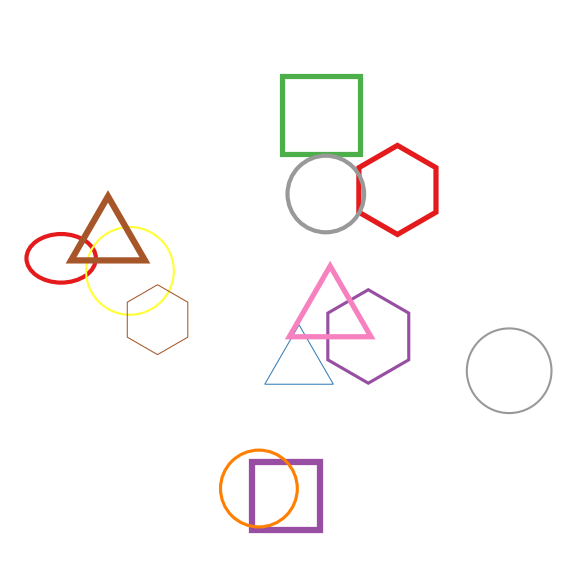[{"shape": "hexagon", "thickness": 2.5, "radius": 0.39, "center": [0.688, 0.67]}, {"shape": "oval", "thickness": 2, "radius": 0.3, "center": [0.106, 0.552]}, {"shape": "triangle", "thickness": 0.5, "radius": 0.34, "center": [0.518, 0.368]}, {"shape": "square", "thickness": 2.5, "radius": 0.34, "center": [0.557, 0.8]}, {"shape": "hexagon", "thickness": 1.5, "radius": 0.4, "center": [0.638, 0.417]}, {"shape": "square", "thickness": 3, "radius": 0.29, "center": [0.495, 0.14]}, {"shape": "circle", "thickness": 1.5, "radius": 0.33, "center": [0.448, 0.153]}, {"shape": "circle", "thickness": 1, "radius": 0.38, "center": [0.225, 0.53]}, {"shape": "triangle", "thickness": 3, "radius": 0.37, "center": [0.187, 0.585]}, {"shape": "hexagon", "thickness": 0.5, "radius": 0.3, "center": [0.273, 0.446]}, {"shape": "triangle", "thickness": 2.5, "radius": 0.41, "center": [0.572, 0.457]}, {"shape": "circle", "thickness": 1, "radius": 0.37, "center": [0.882, 0.357]}, {"shape": "circle", "thickness": 2, "radius": 0.33, "center": [0.564, 0.663]}]